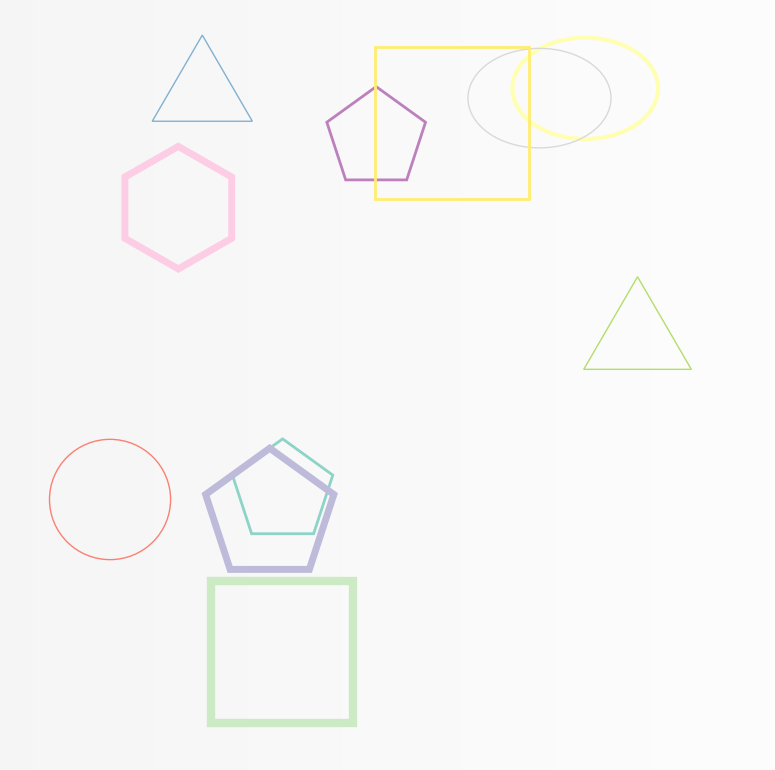[{"shape": "pentagon", "thickness": 1, "radius": 0.34, "center": [0.365, 0.362]}, {"shape": "oval", "thickness": 1.5, "radius": 0.47, "center": [0.755, 0.885]}, {"shape": "pentagon", "thickness": 2.5, "radius": 0.43, "center": [0.348, 0.331]}, {"shape": "circle", "thickness": 0.5, "radius": 0.39, "center": [0.142, 0.351]}, {"shape": "triangle", "thickness": 0.5, "radius": 0.37, "center": [0.261, 0.88]}, {"shape": "triangle", "thickness": 0.5, "radius": 0.4, "center": [0.823, 0.56]}, {"shape": "hexagon", "thickness": 2.5, "radius": 0.4, "center": [0.23, 0.73]}, {"shape": "oval", "thickness": 0.5, "radius": 0.46, "center": [0.696, 0.873]}, {"shape": "pentagon", "thickness": 1, "radius": 0.33, "center": [0.485, 0.821]}, {"shape": "square", "thickness": 3, "radius": 0.46, "center": [0.364, 0.154]}, {"shape": "square", "thickness": 1, "radius": 0.5, "center": [0.584, 0.84]}]